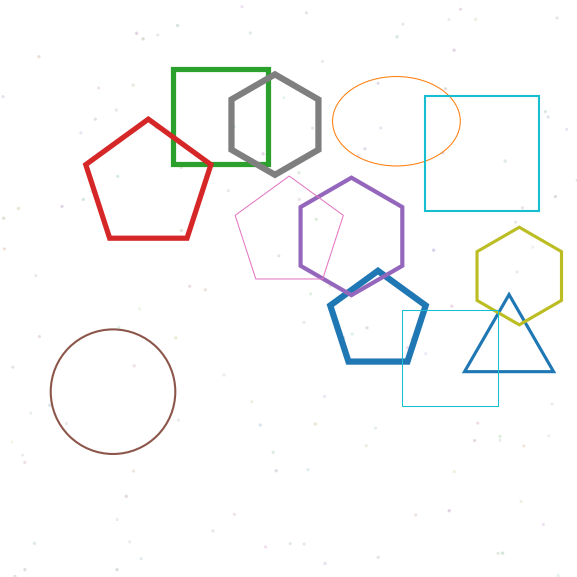[{"shape": "pentagon", "thickness": 3, "radius": 0.43, "center": [0.655, 0.443]}, {"shape": "triangle", "thickness": 1.5, "radius": 0.44, "center": [0.881, 0.4]}, {"shape": "oval", "thickness": 0.5, "radius": 0.55, "center": [0.686, 0.789]}, {"shape": "square", "thickness": 2.5, "radius": 0.41, "center": [0.381, 0.797]}, {"shape": "pentagon", "thickness": 2.5, "radius": 0.57, "center": [0.257, 0.679]}, {"shape": "hexagon", "thickness": 2, "radius": 0.51, "center": [0.609, 0.59]}, {"shape": "circle", "thickness": 1, "radius": 0.54, "center": [0.196, 0.321]}, {"shape": "pentagon", "thickness": 0.5, "radius": 0.49, "center": [0.501, 0.596]}, {"shape": "hexagon", "thickness": 3, "radius": 0.43, "center": [0.476, 0.783]}, {"shape": "hexagon", "thickness": 1.5, "radius": 0.42, "center": [0.899, 0.521]}, {"shape": "square", "thickness": 0.5, "radius": 0.41, "center": [0.779, 0.379]}, {"shape": "square", "thickness": 1, "radius": 0.5, "center": [0.834, 0.733]}]